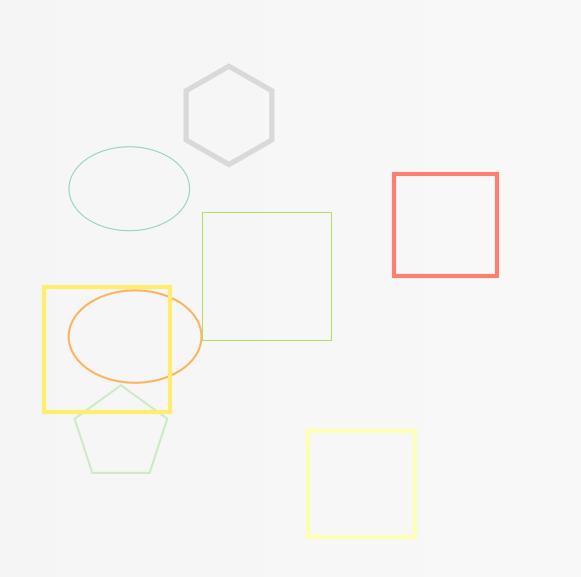[{"shape": "oval", "thickness": 0.5, "radius": 0.52, "center": [0.222, 0.672]}, {"shape": "square", "thickness": 2, "radius": 0.46, "center": [0.622, 0.161]}, {"shape": "square", "thickness": 2, "radius": 0.44, "center": [0.767, 0.609]}, {"shape": "oval", "thickness": 1, "radius": 0.57, "center": [0.232, 0.416]}, {"shape": "square", "thickness": 0.5, "radius": 0.55, "center": [0.459, 0.52]}, {"shape": "hexagon", "thickness": 2.5, "radius": 0.43, "center": [0.394, 0.799]}, {"shape": "pentagon", "thickness": 1, "radius": 0.42, "center": [0.208, 0.248]}, {"shape": "square", "thickness": 2, "radius": 0.54, "center": [0.185, 0.394]}]